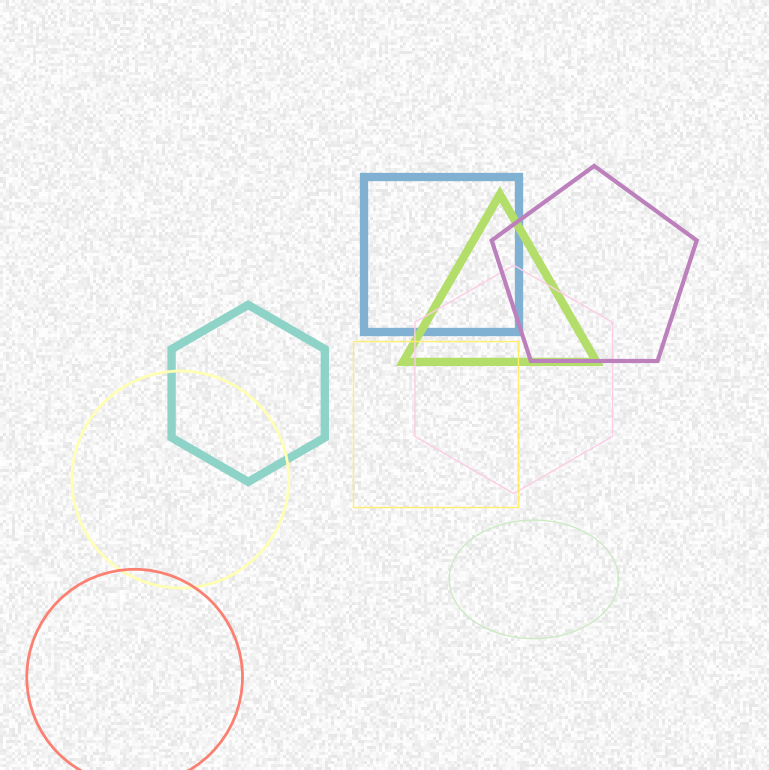[{"shape": "hexagon", "thickness": 3, "radius": 0.57, "center": [0.322, 0.489]}, {"shape": "circle", "thickness": 1, "radius": 0.7, "center": [0.234, 0.377]}, {"shape": "circle", "thickness": 1, "radius": 0.7, "center": [0.175, 0.121]}, {"shape": "square", "thickness": 3, "radius": 0.5, "center": [0.574, 0.669]}, {"shape": "triangle", "thickness": 3, "radius": 0.73, "center": [0.649, 0.603]}, {"shape": "hexagon", "thickness": 0.5, "radius": 0.74, "center": [0.667, 0.507]}, {"shape": "pentagon", "thickness": 1.5, "radius": 0.7, "center": [0.772, 0.644]}, {"shape": "oval", "thickness": 0.5, "radius": 0.55, "center": [0.693, 0.248]}, {"shape": "square", "thickness": 0.5, "radius": 0.54, "center": [0.566, 0.449]}]